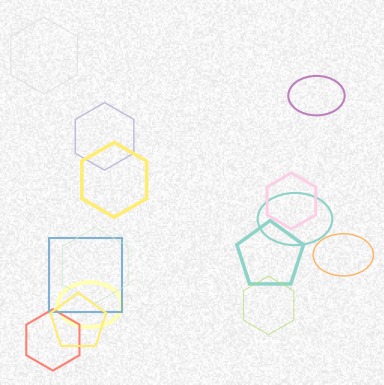[{"shape": "pentagon", "thickness": 2.5, "radius": 0.46, "center": [0.702, 0.336]}, {"shape": "oval", "thickness": 1.5, "radius": 0.48, "center": [0.766, 0.431]}, {"shape": "oval", "thickness": 3, "radius": 0.41, "center": [0.233, 0.209]}, {"shape": "hexagon", "thickness": 1, "radius": 0.44, "center": [0.272, 0.646]}, {"shape": "hexagon", "thickness": 1.5, "radius": 0.4, "center": [0.137, 0.117]}, {"shape": "square", "thickness": 1.5, "radius": 0.48, "center": [0.223, 0.286]}, {"shape": "oval", "thickness": 1, "radius": 0.39, "center": [0.892, 0.338]}, {"shape": "hexagon", "thickness": 0.5, "radius": 0.38, "center": [0.698, 0.207]}, {"shape": "hexagon", "thickness": 2, "radius": 0.36, "center": [0.757, 0.478]}, {"shape": "hexagon", "thickness": 0.5, "radius": 0.5, "center": [0.114, 0.856]}, {"shape": "oval", "thickness": 1.5, "radius": 0.37, "center": [0.822, 0.752]}, {"shape": "hexagon", "thickness": 0.5, "radius": 0.49, "center": [0.247, 0.311]}, {"shape": "pentagon", "thickness": 1.5, "radius": 0.38, "center": [0.203, 0.163]}, {"shape": "hexagon", "thickness": 2.5, "radius": 0.49, "center": [0.297, 0.533]}]